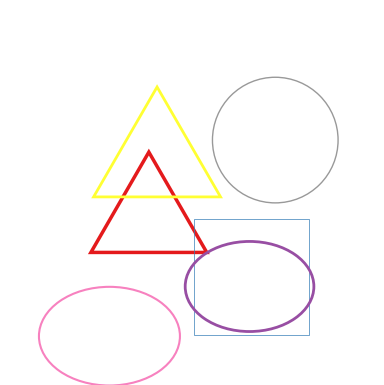[{"shape": "triangle", "thickness": 2.5, "radius": 0.87, "center": [0.387, 0.431]}, {"shape": "square", "thickness": 0.5, "radius": 0.75, "center": [0.653, 0.28]}, {"shape": "oval", "thickness": 2, "radius": 0.84, "center": [0.648, 0.256]}, {"shape": "triangle", "thickness": 2, "radius": 0.95, "center": [0.408, 0.584]}, {"shape": "oval", "thickness": 1.5, "radius": 0.92, "center": [0.284, 0.127]}, {"shape": "circle", "thickness": 1, "radius": 0.82, "center": [0.715, 0.636]}]